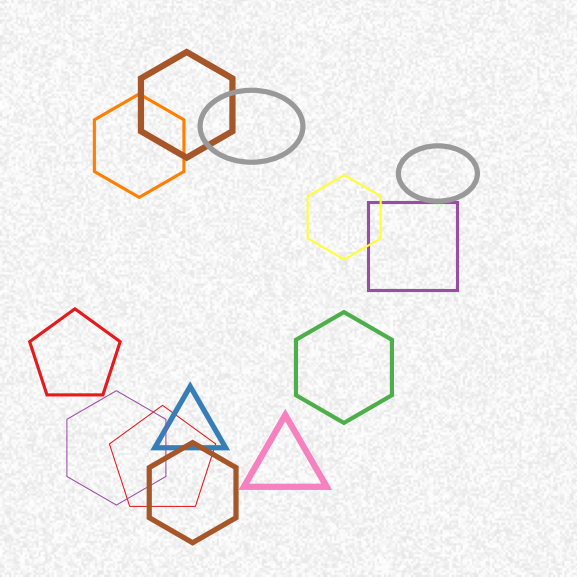[{"shape": "pentagon", "thickness": 0.5, "radius": 0.48, "center": [0.281, 0.201]}, {"shape": "pentagon", "thickness": 1.5, "radius": 0.41, "center": [0.13, 0.382]}, {"shape": "triangle", "thickness": 2.5, "radius": 0.35, "center": [0.329, 0.259]}, {"shape": "hexagon", "thickness": 2, "radius": 0.48, "center": [0.596, 0.363]}, {"shape": "square", "thickness": 1.5, "radius": 0.38, "center": [0.714, 0.573]}, {"shape": "hexagon", "thickness": 0.5, "radius": 0.49, "center": [0.202, 0.224]}, {"shape": "hexagon", "thickness": 1.5, "radius": 0.45, "center": [0.241, 0.747]}, {"shape": "hexagon", "thickness": 1, "radius": 0.37, "center": [0.596, 0.623]}, {"shape": "hexagon", "thickness": 2.5, "radius": 0.43, "center": [0.334, 0.146]}, {"shape": "hexagon", "thickness": 3, "radius": 0.46, "center": [0.323, 0.818]}, {"shape": "triangle", "thickness": 3, "radius": 0.41, "center": [0.494, 0.198]}, {"shape": "oval", "thickness": 2.5, "radius": 0.45, "center": [0.436, 0.781]}, {"shape": "oval", "thickness": 2.5, "radius": 0.34, "center": [0.758, 0.699]}]